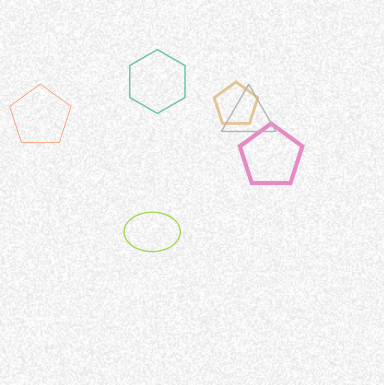[{"shape": "hexagon", "thickness": 1, "radius": 0.41, "center": [0.409, 0.788]}, {"shape": "pentagon", "thickness": 0.5, "radius": 0.42, "center": [0.105, 0.698]}, {"shape": "pentagon", "thickness": 3, "radius": 0.43, "center": [0.704, 0.594]}, {"shape": "oval", "thickness": 1, "radius": 0.37, "center": [0.395, 0.398]}, {"shape": "pentagon", "thickness": 2, "radius": 0.3, "center": [0.613, 0.728]}, {"shape": "triangle", "thickness": 1, "radius": 0.41, "center": [0.646, 0.699]}]